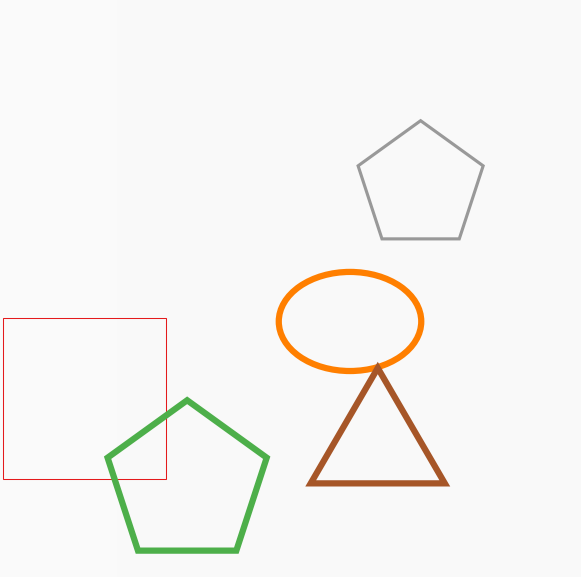[{"shape": "square", "thickness": 0.5, "radius": 0.7, "center": [0.145, 0.309]}, {"shape": "pentagon", "thickness": 3, "radius": 0.72, "center": [0.322, 0.162]}, {"shape": "oval", "thickness": 3, "radius": 0.61, "center": [0.602, 0.442]}, {"shape": "triangle", "thickness": 3, "radius": 0.67, "center": [0.65, 0.229]}, {"shape": "pentagon", "thickness": 1.5, "radius": 0.57, "center": [0.724, 0.677]}]